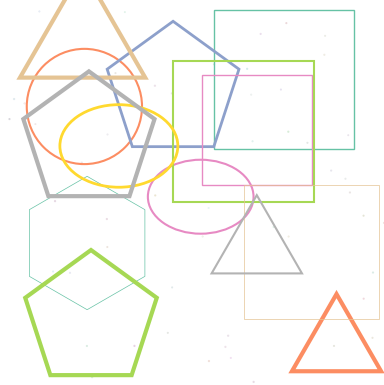[{"shape": "hexagon", "thickness": 0.5, "radius": 0.87, "center": [0.226, 0.369]}, {"shape": "square", "thickness": 1, "radius": 0.9, "center": [0.738, 0.793]}, {"shape": "circle", "thickness": 1.5, "radius": 0.75, "center": [0.219, 0.723]}, {"shape": "triangle", "thickness": 3, "radius": 0.67, "center": [0.874, 0.103]}, {"shape": "pentagon", "thickness": 2, "radius": 0.9, "center": [0.45, 0.765]}, {"shape": "square", "thickness": 1, "radius": 0.71, "center": [0.668, 0.662]}, {"shape": "oval", "thickness": 1.5, "radius": 0.69, "center": [0.521, 0.489]}, {"shape": "square", "thickness": 1.5, "radius": 0.92, "center": [0.632, 0.659]}, {"shape": "pentagon", "thickness": 3, "radius": 0.9, "center": [0.236, 0.171]}, {"shape": "oval", "thickness": 2, "radius": 0.77, "center": [0.309, 0.621]}, {"shape": "triangle", "thickness": 3, "radius": 0.94, "center": [0.215, 0.892]}, {"shape": "square", "thickness": 0.5, "radius": 0.87, "center": [0.809, 0.345]}, {"shape": "triangle", "thickness": 1.5, "radius": 0.68, "center": [0.667, 0.358]}, {"shape": "pentagon", "thickness": 3, "radius": 0.9, "center": [0.231, 0.635]}]